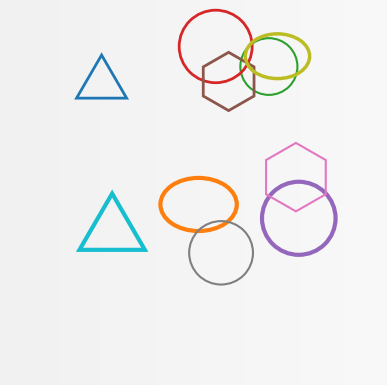[{"shape": "triangle", "thickness": 2, "radius": 0.37, "center": [0.262, 0.782]}, {"shape": "oval", "thickness": 3, "radius": 0.49, "center": [0.513, 0.469]}, {"shape": "circle", "thickness": 1.5, "radius": 0.37, "center": [0.694, 0.827]}, {"shape": "circle", "thickness": 2, "radius": 0.47, "center": [0.557, 0.879]}, {"shape": "circle", "thickness": 3, "radius": 0.47, "center": [0.771, 0.433]}, {"shape": "hexagon", "thickness": 2, "radius": 0.38, "center": [0.59, 0.788]}, {"shape": "hexagon", "thickness": 1.5, "radius": 0.44, "center": [0.764, 0.54]}, {"shape": "circle", "thickness": 1.5, "radius": 0.41, "center": [0.571, 0.343]}, {"shape": "oval", "thickness": 2.5, "radius": 0.42, "center": [0.716, 0.854]}, {"shape": "triangle", "thickness": 3, "radius": 0.49, "center": [0.289, 0.4]}]